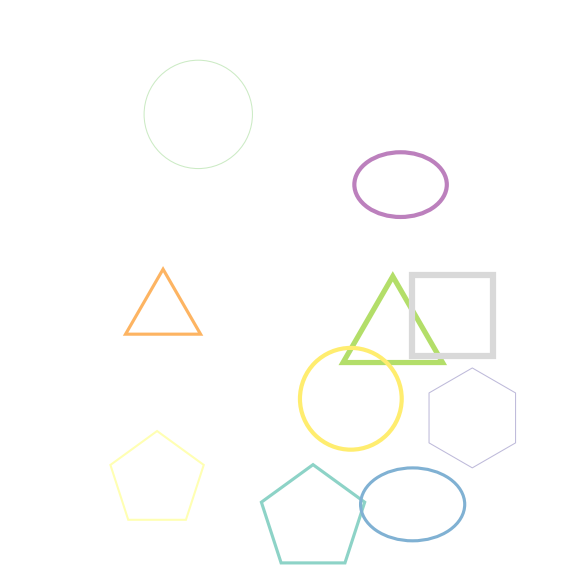[{"shape": "pentagon", "thickness": 1.5, "radius": 0.47, "center": [0.542, 0.1]}, {"shape": "pentagon", "thickness": 1, "radius": 0.42, "center": [0.272, 0.168]}, {"shape": "hexagon", "thickness": 0.5, "radius": 0.43, "center": [0.818, 0.275]}, {"shape": "oval", "thickness": 1.5, "radius": 0.45, "center": [0.715, 0.126]}, {"shape": "triangle", "thickness": 1.5, "radius": 0.37, "center": [0.282, 0.458]}, {"shape": "triangle", "thickness": 2.5, "radius": 0.5, "center": [0.68, 0.421]}, {"shape": "square", "thickness": 3, "radius": 0.35, "center": [0.783, 0.453]}, {"shape": "oval", "thickness": 2, "radius": 0.4, "center": [0.694, 0.679]}, {"shape": "circle", "thickness": 0.5, "radius": 0.47, "center": [0.343, 0.801]}, {"shape": "circle", "thickness": 2, "radius": 0.44, "center": [0.607, 0.309]}]